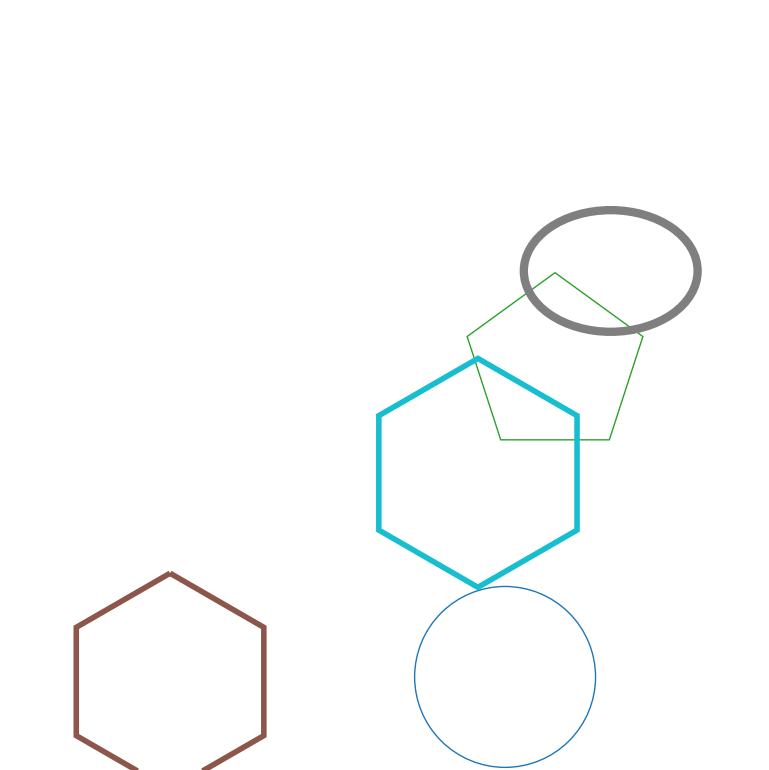[{"shape": "circle", "thickness": 0.5, "radius": 0.59, "center": [0.656, 0.121]}, {"shape": "pentagon", "thickness": 0.5, "radius": 0.6, "center": [0.721, 0.526]}, {"shape": "hexagon", "thickness": 2, "radius": 0.7, "center": [0.221, 0.115]}, {"shape": "oval", "thickness": 3, "radius": 0.56, "center": [0.793, 0.648]}, {"shape": "hexagon", "thickness": 2, "radius": 0.74, "center": [0.621, 0.386]}]